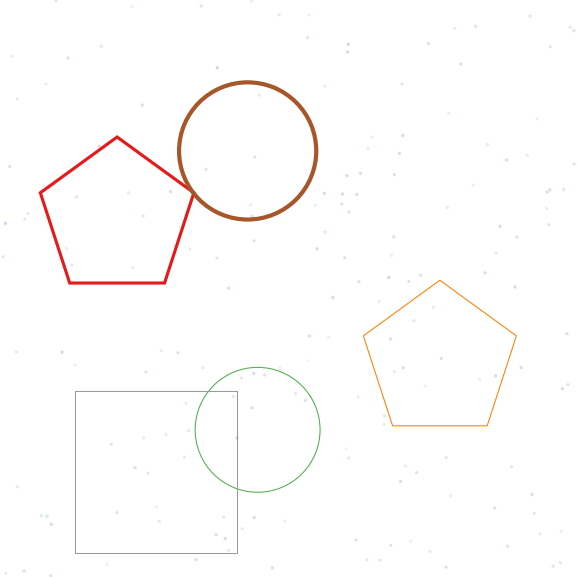[{"shape": "pentagon", "thickness": 1.5, "radius": 0.7, "center": [0.203, 0.622]}, {"shape": "circle", "thickness": 0.5, "radius": 0.54, "center": [0.446, 0.255]}, {"shape": "pentagon", "thickness": 0.5, "radius": 0.7, "center": [0.762, 0.375]}, {"shape": "circle", "thickness": 2, "radius": 0.59, "center": [0.429, 0.738]}, {"shape": "square", "thickness": 0.5, "radius": 0.7, "center": [0.27, 0.182]}]